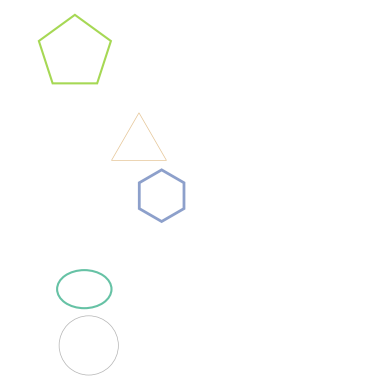[{"shape": "oval", "thickness": 1.5, "radius": 0.35, "center": [0.219, 0.249]}, {"shape": "hexagon", "thickness": 2, "radius": 0.34, "center": [0.42, 0.492]}, {"shape": "pentagon", "thickness": 1.5, "radius": 0.49, "center": [0.195, 0.863]}, {"shape": "triangle", "thickness": 0.5, "radius": 0.41, "center": [0.361, 0.625]}, {"shape": "circle", "thickness": 0.5, "radius": 0.38, "center": [0.231, 0.103]}]